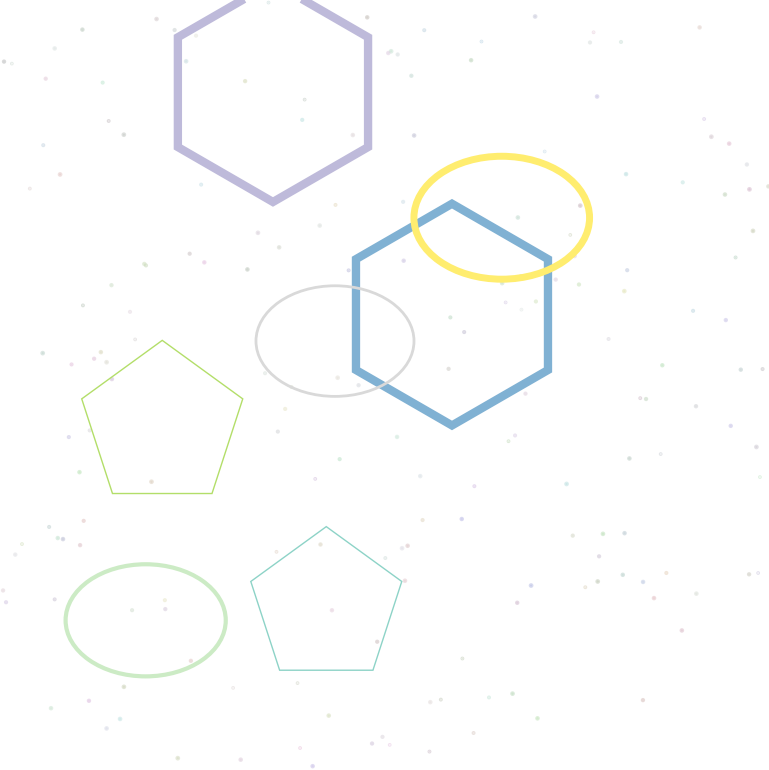[{"shape": "pentagon", "thickness": 0.5, "radius": 0.52, "center": [0.424, 0.213]}, {"shape": "hexagon", "thickness": 3, "radius": 0.71, "center": [0.355, 0.88]}, {"shape": "hexagon", "thickness": 3, "radius": 0.72, "center": [0.587, 0.591]}, {"shape": "pentagon", "thickness": 0.5, "radius": 0.55, "center": [0.211, 0.448]}, {"shape": "oval", "thickness": 1, "radius": 0.51, "center": [0.435, 0.557]}, {"shape": "oval", "thickness": 1.5, "radius": 0.52, "center": [0.189, 0.194]}, {"shape": "oval", "thickness": 2.5, "radius": 0.57, "center": [0.652, 0.717]}]